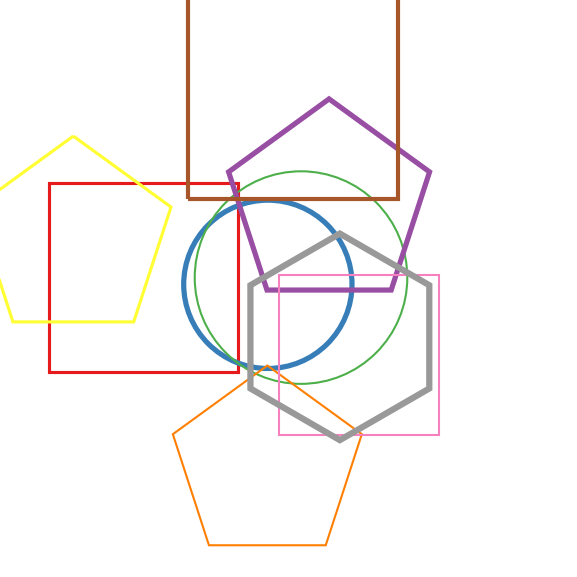[{"shape": "square", "thickness": 1.5, "radius": 0.82, "center": [0.249, 0.519]}, {"shape": "circle", "thickness": 2.5, "radius": 0.73, "center": [0.464, 0.507]}, {"shape": "circle", "thickness": 1, "radius": 0.92, "center": [0.521, 0.518]}, {"shape": "pentagon", "thickness": 2.5, "radius": 0.91, "center": [0.57, 0.645]}, {"shape": "pentagon", "thickness": 1, "radius": 0.86, "center": [0.463, 0.194]}, {"shape": "pentagon", "thickness": 1.5, "radius": 0.89, "center": [0.127, 0.586]}, {"shape": "square", "thickness": 2, "radius": 0.91, "center": [0.508, 0.837]}, {"shape": "square", "thickness": 1, "radius": 0.69, "center": [0.621, 0.384]}, {"shape": "hexagon", "thickness": 3, "radius": 0.89, "center": [0.589, 0.416]}]